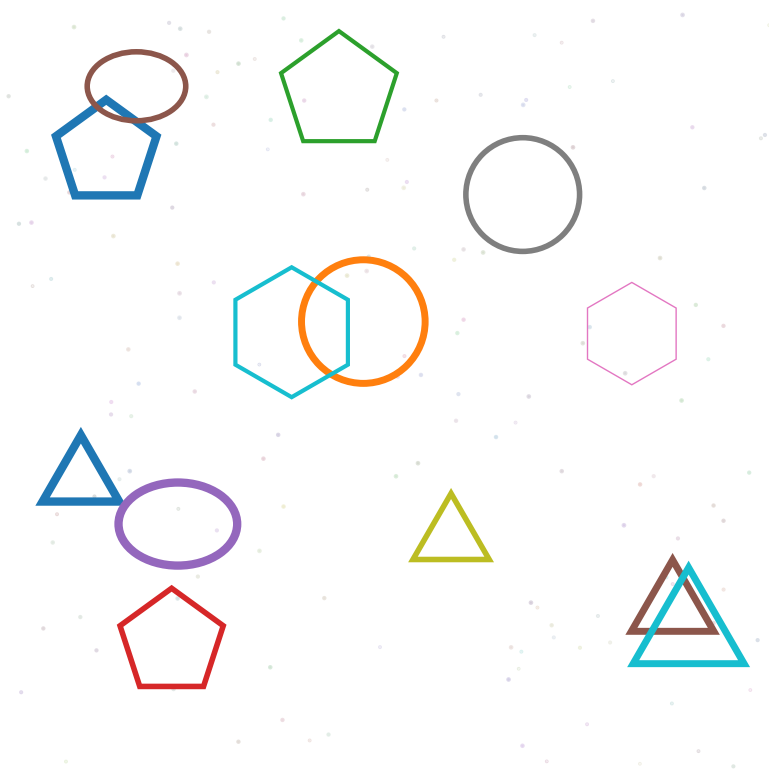[{"shape": "triangle", "thickness": 3, "radius": 0.29, "center": [0.105, 0.377]}, {"shape": "pentagon", "thickness": 3, "radius": 0.34, "center": [0.138, 0.802]}, {"shape": "circle", "thickness": 2.5, "radius": 0.4, "center": [0.472, 0.582]}, {"shape": "pentagon", "thickness": 1.5, "radius": 0.4, "center": [0.44, 0.881]}, {"shape": "pentagon", "thickness": 2, "radius": 0.35, "center": [0.223, 0.166]}, {"shape": "oval", "thickness": 3, "radius": 0.39, "center": [0.231, 0.319]}, {"shape": "triangle", "thickness": 2.5, "radius": 0.31, "center": [0.874, 0.211]}, {"shape": "oval", "thickness": 2, "radius": 0.32, "center": [0.177, 0.888]}, {"shape": "hexagon", "thickness": 0.5, "radius": 0.33, "center": [0.821, 0.567]}, {"shape": "circle", "thickness": 2, "radius": 0.37, "center": [0.679, 0.747]}, {"shape": "triangle", "thickness": 2, "radius": 0.29, "center": [0.586, 0.302]}, {"shape": "hexagon", "thickness": 1.5, "radius": 0.42, "center": [0.379, 0.569]}, {"shape": "triangle", "thickness": 2.5, "radius": 0.42, "center": [0.894, 0.18]}]